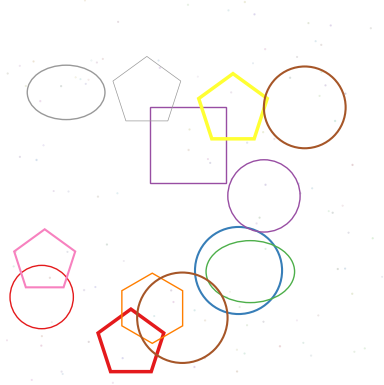[{"shape": "pentagon", "thickness": 2.5, "radius": 0.45, "center": [0.34, 0.107]}, {"shape": "circle", "thickness": 1, "radius": 0.41, "center": [0.108, 0.228]}, {"shape": "circle", "thickness": 1.5, "radius": 0.57, "center": [0.62, 0.297]}, {"shape": "oval", "thickness": 1, "radius": 0.57, "center": [0.65, 0.294]}, {"shape": "square", "thickness": 1, "radius": 0.49, "center": [0.487, 0.622]}, {"shape": "circle", "thickness": 1, "radius": 0.47, "center": [0.686, 0.491]}, {"shape": "hexagon", "thickness": 1, "radius": 0.46, "center": [0.395, 0.199]}, {"shape": "pentagon", "thickness": 2.5, "radius": 0.47, "center": [0.605, 0.715]}, {"shape": "circle", "thickness": 1.5, "radius": 0.53, "center": [0.792, 0.721]}, {"shape": "circle", "thickness": 1.5, "radius": 0.59, "center": [0.474, 0.175]}, {"shape": "pentagon", "thickness": 1.5, "radius": 0.42, "center": [0.116, 0.321]}, {"shape": "pentagon", "thickness": 0.5, "radius": 0.46, "center": [0.381, 0.761]}, {"shape": "oval", "thickness": 1, "radius": 0.5, "center": [0.172, 0.76]}]